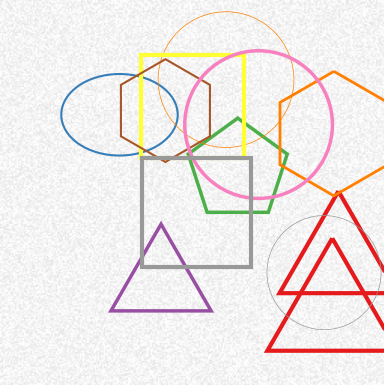[{"shape": "triangle", "thickness": 3, "radius": 0.97, "center": [0.863, 0.186]}, {"shape": "triangle", "thickness": 3, "radius": 0.88, "center": [0.879, 0.327]}, {"shape": "oval", "thickness": 1.5, "radius": 0.76, "center": [0.31, 0.702]}, {"shape": "pentagon", "thickness": 2.5, "radius": 0.68, "center": [0.617, 0.558]}, {"shape": "triangle", "thickness": 2.5, "radius": 0.75, "center": [0.418, 0.268]}, {"shape": "circle", "thickness": 0.5, "radius": 0.88, "center": [0.587, 0.793]}, {"shape": "hexagon", "thickness": 2, "radius": 0.81, "center": [0.867, 0.653]}, {"shape": "square", "thickness": 3, "radius": 0.67, "center": [0.5, 0.723]}, {"shape": "hexagon", "thickness": 1.5, "radius": 0.67, "center": [0.43, 0.713]}, {"shape": "circle", "thickness": 2.5, "radius": 0.96, "center": [0.672, 0.676]}, {"shape": "square", "thickness": 3, "radius": 0.71, "center": [0.511, 0.449]}, {"shape": "circle", "thickness": 0.5, "radius": 0.74, "center": [0.842, 0.292]}]